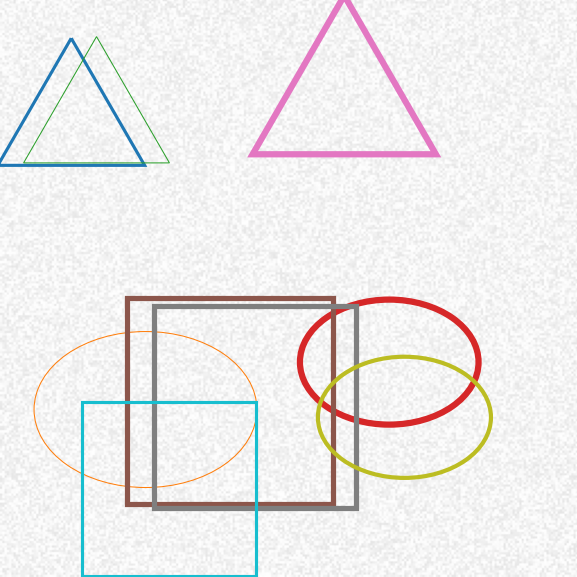[{"shape": "triangle", "thickness": 1.5, "radius": 0.73, "center": [0.123, 0.786]}, {"shape": "oval", "thickness": 0.5, "radius": 0.96, "center": [0.252, 0.29]}, {"shape": "triangle", "thickness": 0.5, "radius": 0.73, "center": [0.167, 0.79]}, {"shape": "oval", "thickness": 3, "radius": 0.77, "center": [0.674, 0.372]}, {"shape": "square", "thickness": 2.5, "radius": 0.89, "center": [0.398, 0.305]}, {"shape": "triangle", "thickness": 3, "radius": 0.92, "center": [0.596, 0.824]}, {"shape": "square", "thickness": 2.5, "radius": 0.88, "center": [0.442, 0.294]}, {"shape": "oval", "thickness": 2, "radius": 0.75, "center": [0.7, 0.277]}, {"shape": "square", "thickness": 1.5, "radius": 0.75, "center": [0.292, 0.152]}]